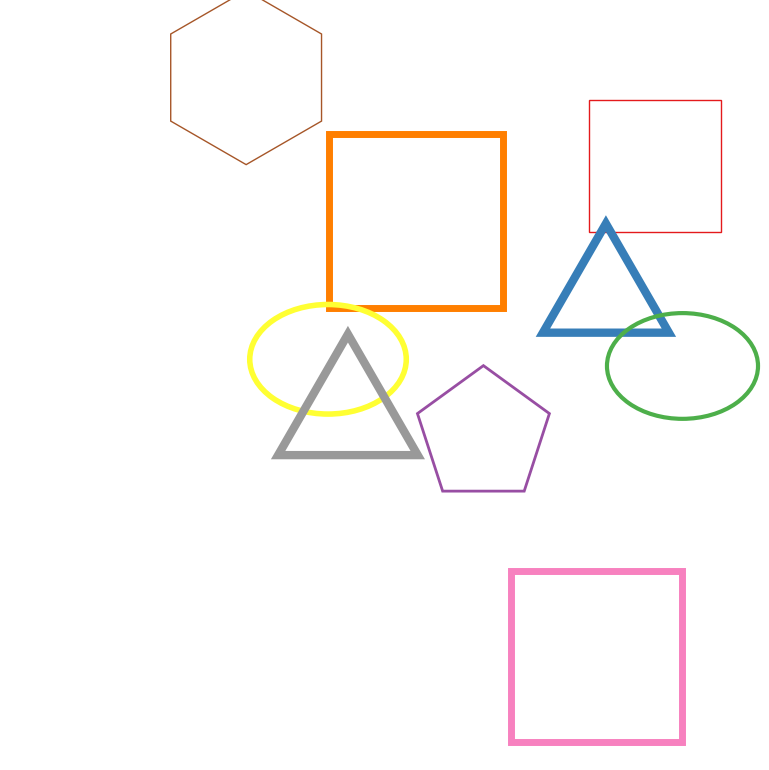[{"shape": "square", "thickness": 0.5, "radius": 0.43, "center": [0.85, 0.784]}, {"shape": "triangle", "thickness": 3, "radius": 0.47, "center": [0.787, 0.615]}, {"shape": "oval", "thickness": 1.5, "radius": 0.49, "center": [0.886, 0.525]}, {"shape": "pentagon", "thickness": 1, "radius": 0.45, "center": [0.628, 0.435]}, {"shape": "square", "thickness": 2.5, "radius": 0.56, "center": [0.54, 0.713]}, {"shape": "oval", "thickness": 2, "radius": 0.51, "center": [0.426, 0.533]}, {"shape": "hexagon", "thickness": 0.5, "radius": 0.57, "center": [0.32, 0.899]}, {"shape": "square", "thickness": 2.5, "radius": 0.55, "center": [0.774, 0.148]}, {"shape": "triangle", "thickness": 3, "radius": 0.52, "center": [0.452, 0.461]}]